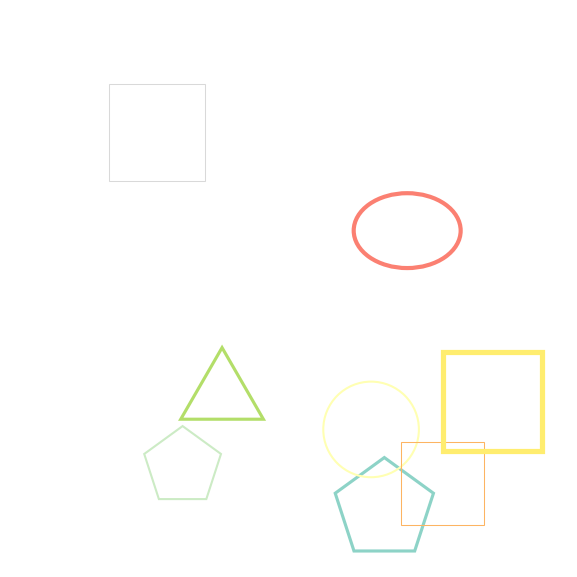[{"shape": "pentagon", "thickness": 1.5, "radius": 0.45, "center": [0.666, 0.117]}, {"shape": "circle", "thickness": 1, "radius": 0.41, "center": [0.643, 0.256]}, {"shape": "oval", "thickness": 2, "radius": 0.46, "center": [0.705, 0.6]}, {"shape": "square", "thickness": 0.5, "radius": 0.36, "center": [0.767, 0.162]}, {"shape": "triangle", "thickness": 1.5, "radius": 0.41, "center": [0.385, 0.315]}, {"shape": "square", "thickness": 0.5, "radius": 0.42, "center": [0.272, 0.77]}, {"shape": "pentagon", "thickness": 1, "radius": 0.35, "center": [0.316, 0.191]}, {"shape": "square", "thickness": 2.5, "radius": 0.43, "center": [0.853, 0.304]}]